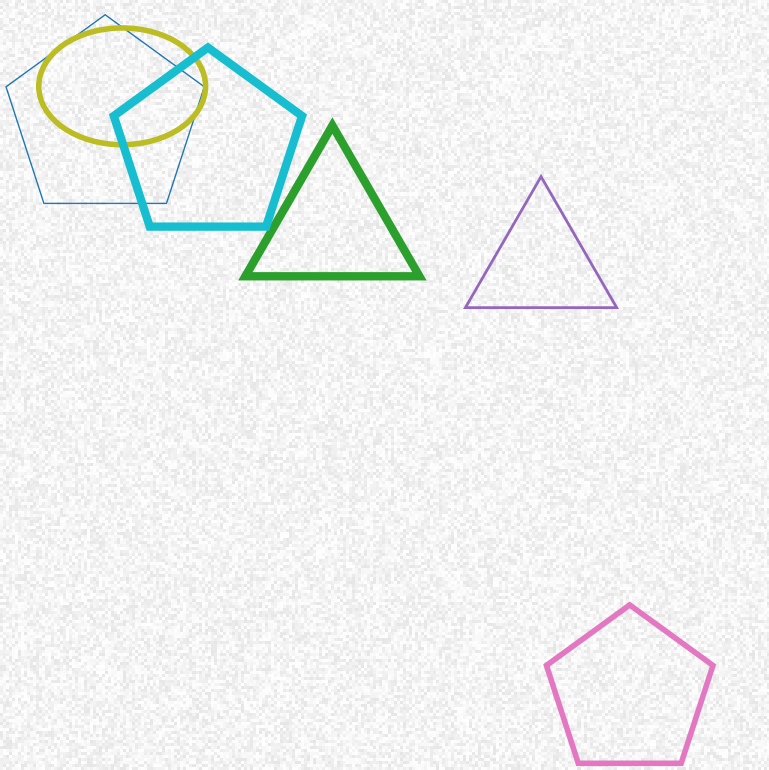[{"shape": "pentagon", "thickness": 0.5, "radius": 0.68, "center": [0.137, 0.845]}, {"shape": "triangle", "thickness": 3, "radius": 0.65, "center": [0.432, 0.706]}, {"shape": "triangle", "thickness": 1, "radius": 0.57, "center": [0.703, 0.657]}, {"shape": "pentagon", "thickness": 2, "radius": 0.57, "center": [0.818, 0.101]}, {"shape": "oval", "thickness": 2, "radius": 0.54, "center": [0.159, 0.888]}, {"shape": "pentagon", "thickness": 3, "radius": 0.64, "center": [0.27, 0.81]}]